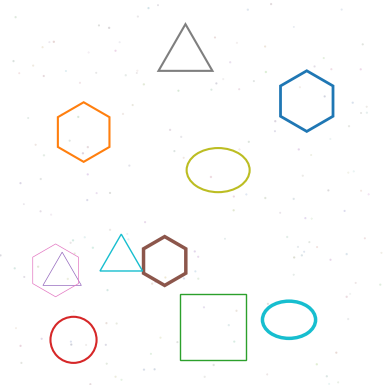[{"shape": "hexagon", "thickness": 2, "radius": 0.39, "center": [0.797, 0.737]}, {"shape": "hexagon", "thickness": 1.5, "radius": 0.39, "center": [0.217, 0.657]}, {"shape": "square", "thickness": 1, "radius": 0.42, "center": [0.553, 0.151]}, {"shape": "circle", "thickness": 1.5, "radius": 0.3, "center": [0.191, 0.117]}, {"shape": "triangle", "thickness": 0.5, "radius": 0.29, "center": [0.161, 0.287]}, {"shape": "hexagon", "thickness": 2.5, "radius": 0.32, "center": [0.428, 0.322]}, {"shape": "hexagon", "thickness": 0.5, "radius": 0.34, "center": [0.144, 0.298]}, {"shape": "triangle", "thickness": 1.5, "radius": 0.4, "center": [0.482, 0.856]}, {"shape": "oval", "thickness": 1.5, "radius": 0.41, "center": [0.567, 0.558]}, {"shape": "triangle", "thickness": 1, "radius": 0.32, "center": [0.315, 0.328]}, {"shape": "oval", "thickness": 2.5, "radius": 0.35, "center": [0.751, 0.169]}]